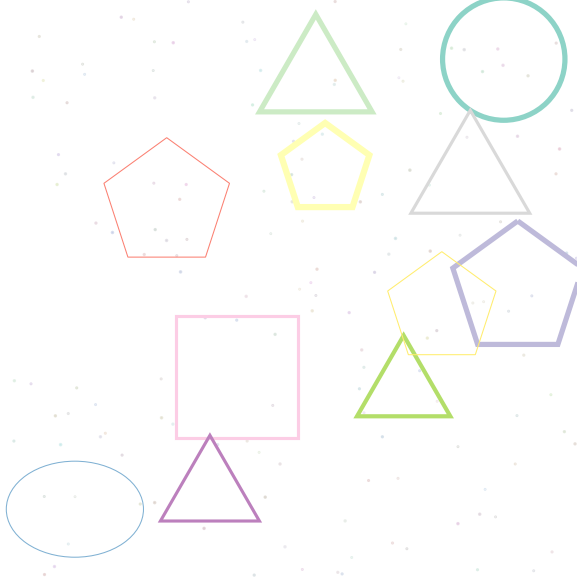[{"shape": "circle", "thickness": 2.5, "radius": 0.53, "center": [0.872, 0.897]}, {"shape": "pentagon", "thickness": 3, "radius": 0.4, "center": [0.563, 0.706]}, {"shape": "pentagon", "thickness": 2.5, "radius": 0.59, "center": [0.897, 0.498]}, {"shape": "pentagon", "thickness": 0.5, "radius": 0.57, "center": [0.289, 0.646]}, {"shape": "oval", "thickness": 0.5, "radius": 0.59, "center": [0.13, 0.117]}, {"shape": "triangle", "thickness": 2, "radius": 0.47, "center": [0.699, 0.325]}, {"shape": "square", "thickness": 1.5, "radius": 0.53, "center": [0.411, 0.346]}, {"shape": "triangle", "thickness": 1.5, "radius": 0.59, "center": [0.814, 0.689]}, {"shape": "triangle", "thickness": 1.5, "radius": 0.49, "center": [0.364, 0.146]}, {"shape": "triangle", "thickness": 2.5, "radius": 0.56, "center": [0.547, 0.862]}, {"shape": "pentagon", "thickness": 0.5, "radius": 0.49, "center": [0.765, 0.465]}]